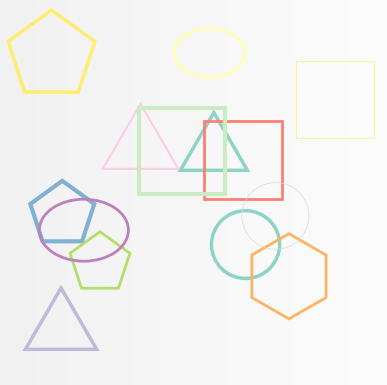[{"shape": "circle", "thickness": 2.5, "radius": 0.44, "center": [0.634, 0.365]}, {"shape": "triangle", "thickness": 2.5, "radius": 0.5, "center": [0.552, 0.608]}, {"shape": "oval", "thickness": 2, "radius": 0.45, "center": [0.541, 0.862]}, {"shape": "triangle", "thickness": 2.5, "radius": 0.53, "center": [0.158, 0.146]}, {"shape": "square", "thickness": 2, "radius": 0.51, "center": [0.628, 0.584]}, {"shape": "pentagon", "thickness": 3, "radius": 0.43, "center": [0.161, 0.443]}, {"shape": "hexagon", "thickness": 2, "radius": 0.55, "center": [0.746, 0.282]}, {"shape": "pentagon", "thickness": 2, "radius": 0.41, "center": [0.258, 0.317]}, {"shape": "triangle", "thickness": 1.5, "radius": 0.56, "center": [0.363, 0.618]}, {"shape": "circle", "thickness": 0.5, "radius": 0.43, "center": [0.711, 0.439]}, {"shape": "oval", "thickness": 2, "radius": 0.57, "center": [0.216, 0.402]}, {"shape": "square", "thickness": 3, "radius": 0.56, "center": [0.47, 0.608]}, {"shape": "pentagon", "thickness": 2.5, "radius": 0.59, "center": [0.133, 0.856]}, {"shape": "square", "thickness": 0.5, "radius": 0.5, "center": [0.865, 0.742]}]